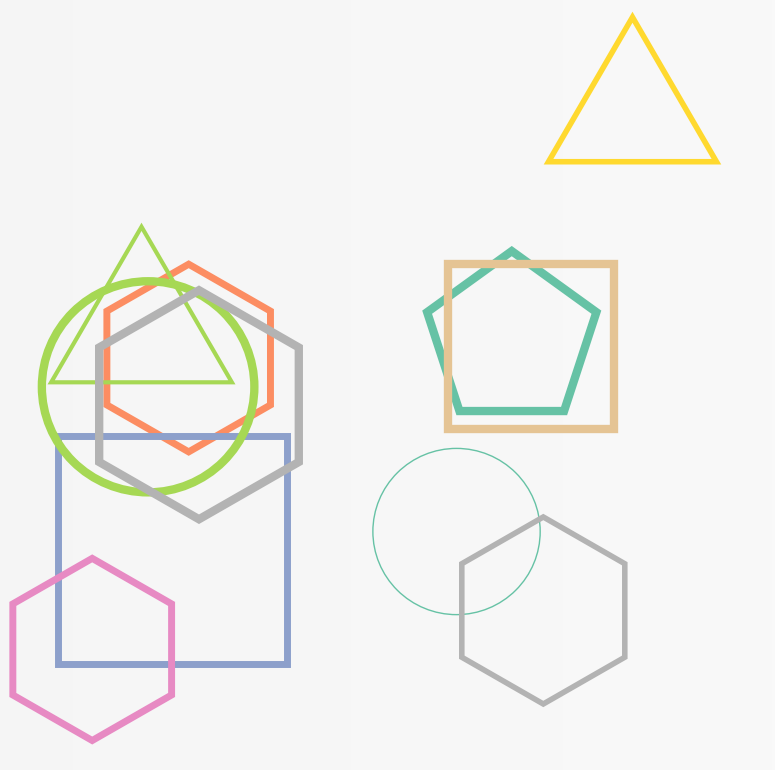[{"shape": "circle", "thickness": 0.5, "radius": 0.54, "center": [0.589, 0.31]}, {"shape": "pentagon", "thickness": 3, "radius": 0.57, "center": [0.66, 0.559]}, {"shape": "hexagon", "thickness": 2.5, "radius": 0.61, "center": [0.243, 0.535]}, {"shape": "square", "thickness": 2.5, "radius": 0.74, "center": [0.222, 0.286]}, {"shape": "hexagon", "thickness": 2.5, "radius": 0.59, "center": [0.119, 0.157]}, {"shape": "triangle", "thickness": 1.5, "radius": 0.67, "center": [0.183, 0.571]}, {"shape": "circle", "thickness": 3, "radius": 0.69, "center": [0.191, 0.498]}, {"shape": "triangle", "thickness": 2, "radius": 0.63, "center": [0.816, 0.853]}, {"shape": "square", "thickness": 3, "radius": 0.54, "center": [0.686, 0.55]}, {"shape": "hexagon", "thickness": 3, "radius": 0.74, "center": [0.257, 0.474]}, {"shape": "hexagon", "thickness": 2, "radius": 0.61, "center": [0.701, 0.207]}]